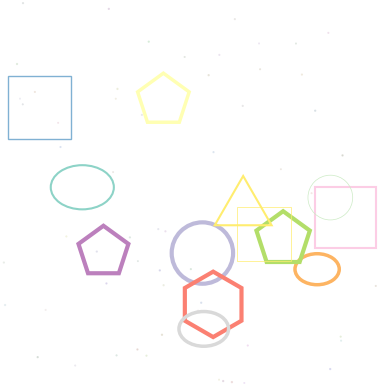[{"shape": "oval", "thickness": 1.5, "radius": 0.41, "center": [0.214, 0.514]}, {"shape": "pentagon", "thickness": 2.5, "radius": 0.35, "center": [0.424, 0.739]}, {"shape": "circle", "thickness": 3, "radius": 0.4, "center": [0.526, 0.343]}, {"shape": "hexagon", "thickness": 3, "radius": 0.42, "center": [0.554, 0.209]}, {"shape": "square", "thickness": 1, "radius": 0.41, "center": [0.102, 0.721]}, {"shape": "oval", "thickness": 2.5, "radius": 0.29, "center": [0.824, 0.301]}, {"shape": "pentagon", "thickness": 3, "radius": 0.36, "center": [0.735, 0.378]}, {"shape": "square", "thickness": 1.5, "radius": 0.4, "center": [0.898, 0.434]}, {"shape": "oval", "thickness": 2.5, "radius": 0.32, "center": [0.529, 0.146]}, {"shape": "pentagon", "thickness": 3, "radius": 0.34, "center": [0.269, 0.345]}, {"shape": "circle", "thickness": 0.5, "radius": 0.29, "center": [0.858, 0.487]}, {"shape": "triangle", "thickness": 1.5, "radius": 0.43, "center": [0.632, 0.458]}, {"shape": "square", "thickness": 0.5, "radius": 0.35, "center": [0.686, 0.392]}]